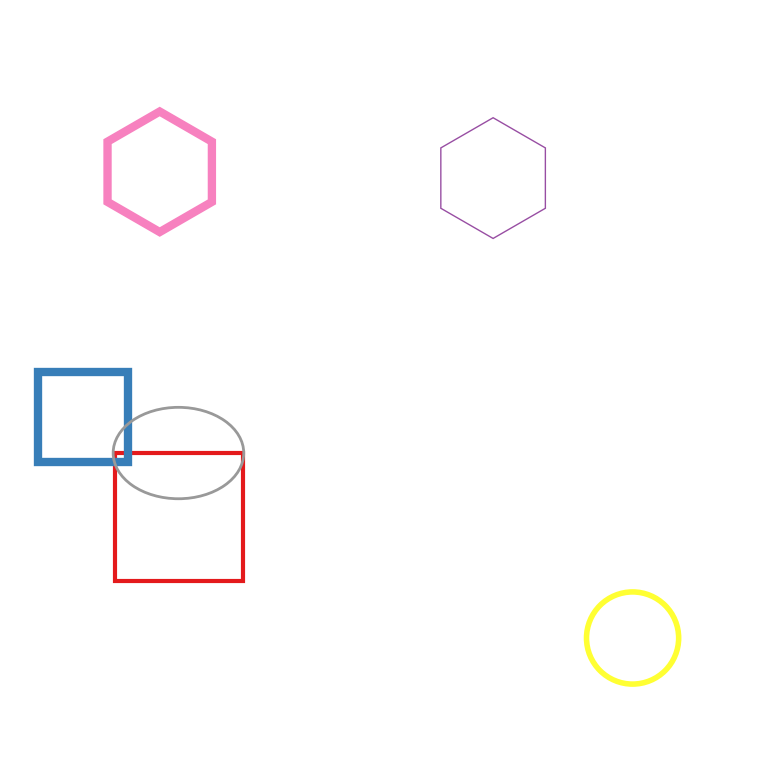[{"shape": "square", "thickness": 1.5, "radius": 0.41, "center": [0.232, 0.329]}, {"shape": "square", "thickness": 3, "radius": 0.29, "center": [0.108, 0.458]}, {"shape": "hexagon", "thickness": 0.5, "radius": 0.39, "center": [0.64, 0.769]}, {"shape": "circle", "thickness": 2, "radius": 0.3, "center": [0.822, 0.171]}, {"shape": "hexagon", "thickness": 3, "radius": 0.39, "center": [0.207, 0.777]}, {"shape": "oval", "thickness": 1, "radius": 0.42, "center": [0.232, 0.412]}]